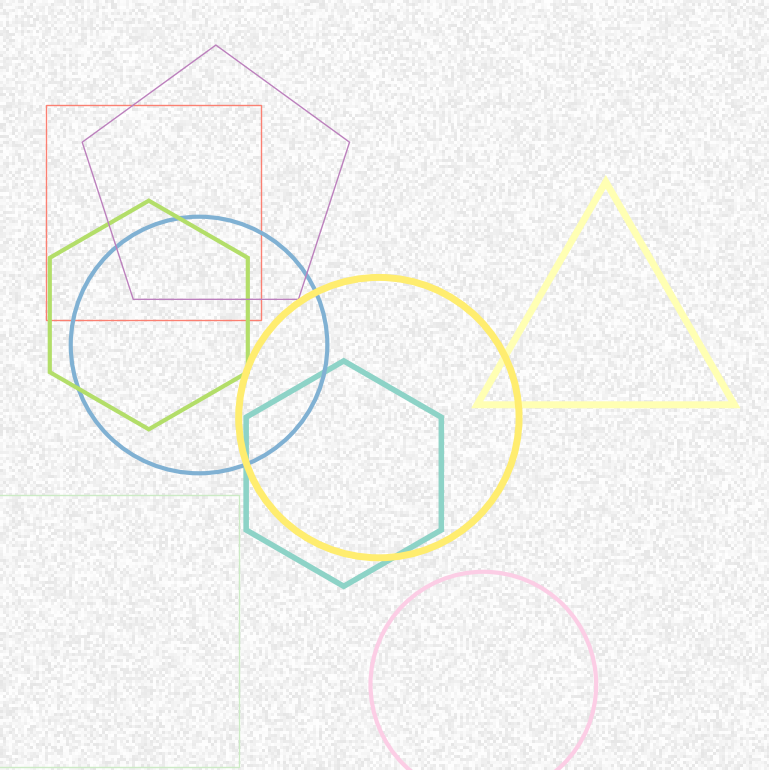[{"shape": "hexagon", "thickness": 2, "radius": 0.73, "center": [0.446, 0.385]}, {"shape": "triangle", "thickness": 2.5, "radius": 0.96, "center": [0.787, 0.571]}, {"shape": "square", "thickness": 0.5, "radius": 0.7, "center": [0.199, 0.724]}, {"shape": "circle", "thickness": 1.5, "radius": 0.83, "center": [0.258, 0.552]}, {"shape": "hexagon", "thickness": 1.5, "radius": 0.74, "center": [0.193, 0.591]}, {"shape": "circle", "thickness": 1.5, "radius": 0.73, "center": [0.628, 0.111]}, {"shape": "pentagon", "thickness": 0.5, "radius": 0.91, "center": [0.28, 0.759]}, {"shape": "square", "thickness": 0.5, "radius": 0.88, "center": [0.133, 0.181]}, {"shape": "circle", "thickness": 2.5, "radius": 0.91, "center": [0.492, 0.458]}]